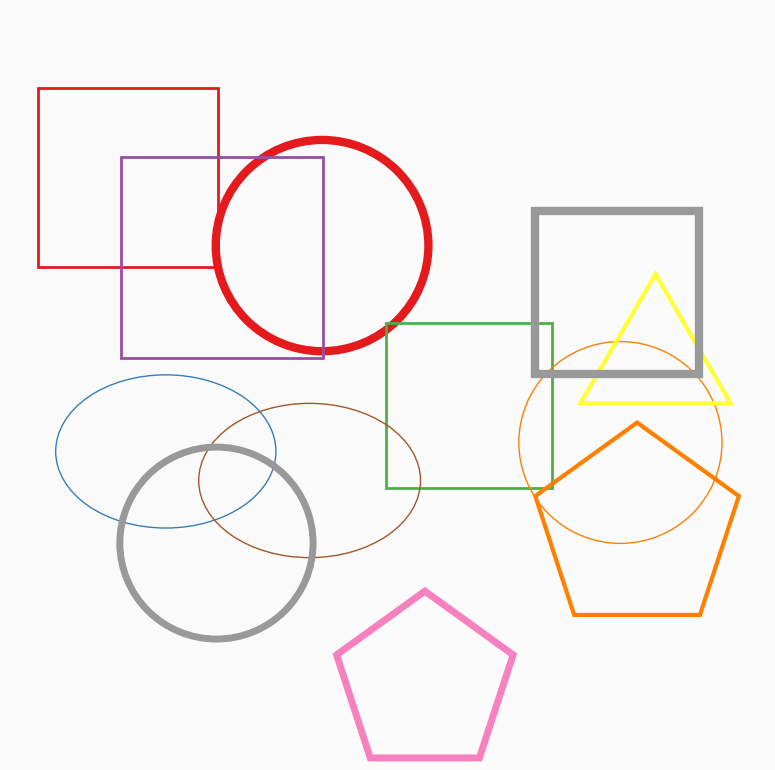[{"shape": "circle", "thickness": 3, "radius": 0.69, "center": [0.416, 0.681]}, {"shape": "square", "thickness": 1, "radius": 0.58, "center": [0.165, 0.77]}, {"shape": "oval", "thickness": 0.5, "radius": 0.71, "center": [0.214, 0.414]}, {"shape": "square", "thickness": 1, "radius": 0.54, "center": [0.605, 0.473]}, {"shape": "square", "thickness": 1, "radius": 0.65, "center": [0.287, 0.665]}, {"shape": "circle", "thickness": 0.5, "radius": 0.66, "center": [0.801, 0.425]}, {"shape": "pentagon", "thickness": 1.5, "radius": 0.69, "center": [0.822, 0.313]}, {"shape": "triangle", "thickness": 1.5, "radius": 0.56, "center": [0.846, 0.532]}, {"shape": "oval", "thickness": 0.5, "radius": 0.72, "center": [0.399, 0.376]}, {"shape": "pentagon", "thickness": 2.5, "radius": 0.6, "center": [0.548, 0.113]}, {"shape": "square", "thickness": 3, "radius": 0.53, "center": [0.797, 0.62]}, {"shape": "circle", "thickness": 2.5, "radius": 0.62, "center": [0.279, 0.295]}]